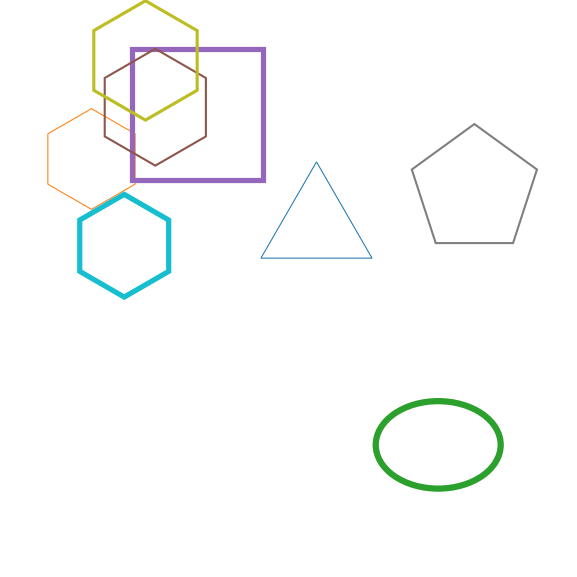[{"shape": "triangle", "thickness": 0.5, "radius": 0.56, "center": [0.548, 0.608]}, {"shape": "hexagon", "thickness": 0.5, "radius": 0.44, "center": [0.158, 0.724]}, {"shape": "oval", "thickness": 3, "radius": 0.54, "center": [0.759, 0.229]}, {"shape": "square", "thickness": 2.5, "radius": 0.57, "center": [0.341, 0.801]}, {"shape": "hexagon", "thickness": 1, "radius": 0.51, "center": [0.269, 0.813]}, {"shape": "pentagon", "thickness": 1, "radius": 0.57, "center": [0.821, 0.67]}, {"shape": "hexagon", "thickness": 1.5, "radius": 0.52, "center": [0.252, 0.894]}, {"shape": "hexagon", "thickness": 2.5, "radius": 0.44, "center": [0.215, 0.574]}]